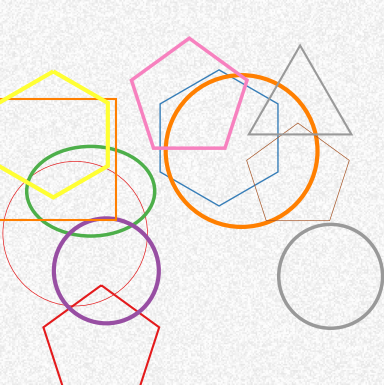[{"shape": "pentagon", "thickness": 1.5, "radius": 0.79, "center": [0.263, 0.101]}, {"shape": "circle", "thickness": 0.5, "radius": 0.94, "center": [0.195, 0.393]}, {"shape": "hexagon", "thickness": 1, "radius": 0.88, "center": [0.569, 0.642]}, {"shape": "oval", "thickness": 2.5, "radius": 0.83, "center": [0.236, 0.503]}, {"shape": "circle", "thickness": 3, "radius": 0.68, "center": [0.276, 0.297]}, {"shape": "square", "thickness": 1.5, "radius": 0.78, "center": [0.144, 0.586]}, {"shape": "circle", "thickness": 3, "radius": 0.99, "center": [0.628, 0.608]}, {"shape": "hexagon", "thickness": 3, "radius": 0.82, "center": [0.138, 0.651]}, {"shape": "pentagon", "thickness": 0.5, "radius": 0.7, "center": [0.774, 0.54]}, {"shape": "pentagon", "thickness": 2.5, "radius": 0.79, "center": [0.492, 0.743]}, {"shape": "circle", "thickness": 2.5, "radius": 0.67, "center": [0.859, 0.282]}, {"shape": "triangle", "thickness": 1.5, "radius": 0.77, "center": [0.78, 0.728]}]